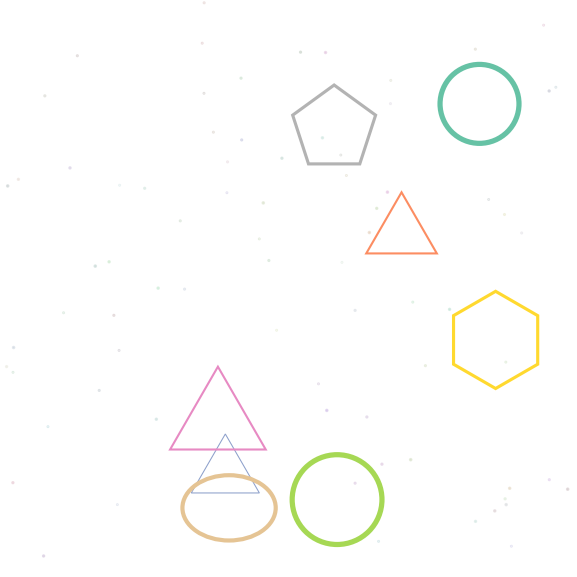[{"shape": "circle", "thickness": 2.5, "radius": 0.34, "center": [0.83, 0.819]}, {"shape": "triangle", "thickness": 1, "radius": 0.35, "center": [0.695, 0.596]}, {"shape": "triangle", "thickness": 0.5, "radius": 0.34, "center": [0.39, 0.18]}, {"shape": "triangle", "thickness": 1, "radius": 0.48, "center": [0.377, 0.269]}, {"shape": "circle", "thickness": 2.5, "radius": 0.39, "center": [0.584, 0.134]}, {"shape": "hexagon", "thickness": 1.5, "radius": 0.42, "center": [0.858, 0.411]}, {"shape": "oval", "thickness": 2, "radius": 0.4, "center": [0.397, 0.12]}, {"shape": "pentagon", "thickness": 1.5, "radius": 0.38, "center": [0.579, 0.776]}]